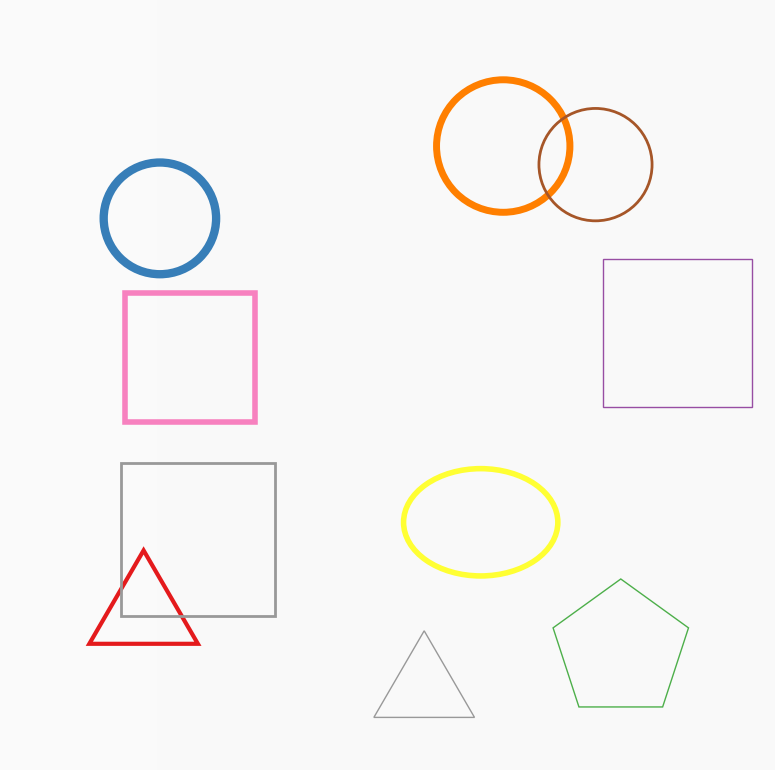[{"shape": "triangle", "thickness": 1.5, "radius": 0.4, "center": [0.185, 0.204]}, {"shape": "circle", "thickness": 3, "radius": 0.36, "center": [0.206, 0.716]}, {"shape": "pentagon", "thickness": 0.5, "radius": 0.46, "center": [0.801, 0.156]}, {"shape": "square", "thickness": 0.5, "radius": 0.48, "center": [0.874, 0.567]}, {"shape": "circle", "thickness": 2.5, "radius": 0.43, "center": [0.649, 0.81]}, {"shape": "oval", "thickness": 2, "radius": 0.5, "center": [0.62, 0.322]}, {"shape": "circle", "thickness": 1, "radius": 0.36, "center": [0.768, 0.786]}, {"shape": "square", "thickness": 2, "radius": 0.42, "center": [0.245, 0.536]}, {"shape": "triangle", "thickness": 0.5, "radius": 0.37, "center": [0.547, 0.106]}, {"shape": "square", "thickness": 1, "radius": 0.5, "center": [0.255, 0.3]}]